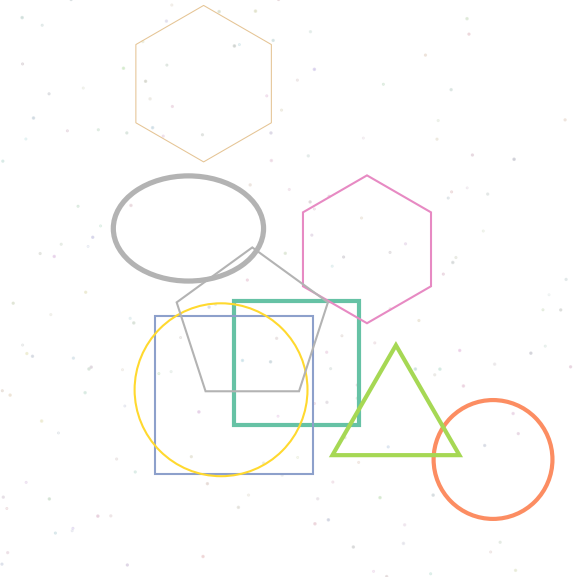[{"shape": "square", "thickness": 2, "radius": 0.54, "center": [0.513, 0.371]}, {"shape": "circle", "thickness": 2, "radius": 0.51, "center": [0.854, 0.203]}, {"shape": "square", "thickness": 1, "radius": 0.69, "center": [0.405, 0.315]}, {"shape": "hexagon", "thickness": 1, "radius": 0.64, "center": [0.635, 0.567]}, {"shape": "triangle", "thickness": 2, "radius": 0.63, "center": [0.686, 0.274]}, {"shape": "circle", "thickness": 1, "radius": 0.75, "center": [0.383, 0.324]}, {"shape": "hexagon", "thickness": 0.5, "radius": 0.68, "center": [0.353, 0.854]}, {"shape": "oval", "thickness": 2.5, "radius": 0.65, "center": [0.326, 0.604]}, {"shape": "pentagon", "thickness": 1, "radius": 0.69, "center": [0.437, 0.433]}]